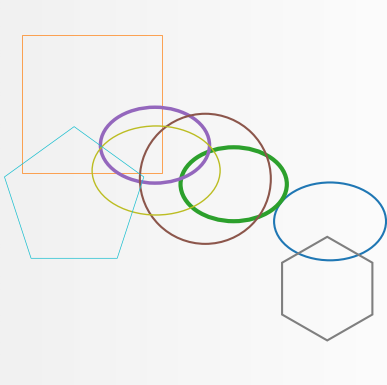[{"shape": "oval", "thickness": 1.5, "radius": 0.72, "center": [0.852, 0.425]}, {"shape": "square", "thickness": 0.5, "radius": 0.9, "center": [0.238, 0.73]}, {"shape": "oval", "thickness": 3, "radius": 0.69, "center": [0.603, 0.521]}, {"shape": "oval", "thickness": 2.5, "radius": 0.7, "center": [0.4, 0.623]}, {"shape": "circle", "thickness": 1.5, "radius": 0.84, "center": [0.53, 0.536]}, {"shape": "hexagon", "thickness": 1.5, "radius": 0.67, "center": [0.844, 0.25]}, {"shape": "oval", "thickness": 1, "radius": 0.83, "center": [0.403, 0.557]}, {"shape": "pentagon", "thickness": 0.5, "radius": 0.95, "center": [0.191, 0.482]}]